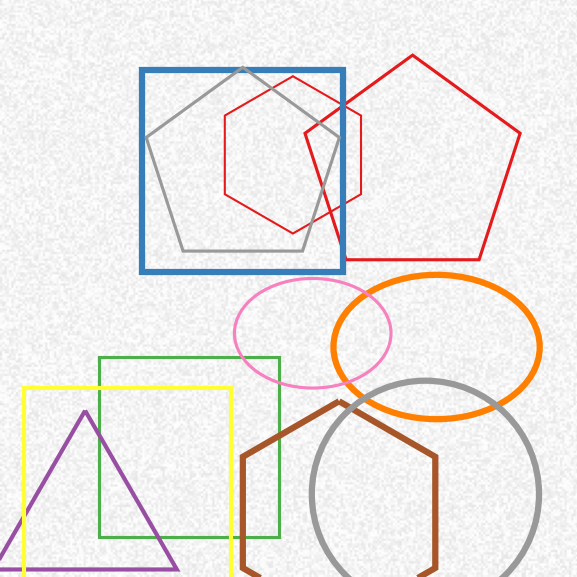[{"shape": "pentagon", "thickness": 1.5, "radius": 0.98, "center": [0.714, 0.708]}, {"shape": "hexagon", "thickness": 1, "radius": 0.68, "center": [0.507, 0.731]}, {"shape": "square", "thickness": 3, "radius": 0.87, "center": [0.42, 0.703]}, {"shape": "square", "thickness": 1.5, "radius": 0.78, "center": [0.328, 0.225]}, {"shape": "triangle", "thickness": 2, "radius": 0.92, "center": [0.147, 0.105]}, {"shape": "oval", "thickness": 3, "radius": 0.89, "center": [0.756, 0.398]}, {"shape": "square", "thickness": 2, "radius": 0.9, "center": [0.221, 0.148]}, {"shape": "hexagon", "thickness": 3, "radius": 0.96, "center": [0.587, 0.112]}, {"shape": "oval", "thickness": 1.5, "radius": 0.68, "center": [0.542, 0.422]}, {"shape": "circle", "thickness": 3, "radius": 0.98, "center": [0.737, 0.143]}, {"shape": "pentagon", "thickness": 1.5, "radius": 0.88, "center": [0.42, 0.707]}]